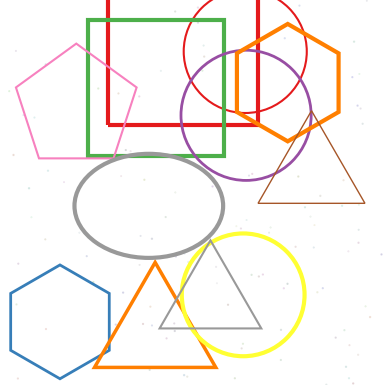[{"shape": "circle", "thickness": 1.5, "radius": 0.8, "center": [0.637, 0.866]}, {"shape": "square", "thickness": 3, "radius": 0.97, "center": [0.477, 0.871]}, {"shape": "hexagon", "thickness": 2, "radius": 0.74, "center": [0.156, 0.164]}, {"shape": "square", "thickness": 3, "radius": 0.88, "center": [0.406, 0.772]}, {"shape": "circle", "thickness": 2, "radius": 0.85, "center": [0.639, 0.7]}, {"shape": "triangle", "thickness": 2.5, "radius": 0.91, "center": [0.403, 0.137]}, {"shape": "hexagon", "thickness": 3, "radius": 0.76, "center": [0.747, 0.785]}, {"shape": "circle", "thickness": 3, "radius": 0.8, "center": [0.632, 0.234]}, {"shape": "triangle", "thickness": 1, "radius": 0.8, "center": [0.809, 0.552]}, {"shape": "pentagon", "thickness": 1.5, "radius": 0.82, "center": [0.198, 0.722]}, {"shape": "oval", "thickness": 3, "radius": 0.97, "center": [0.387, 0.465]}, {"shape": "triangle", "thickness": 1.5, "radius": 0.76, "center": [0.547, 0.223]}]